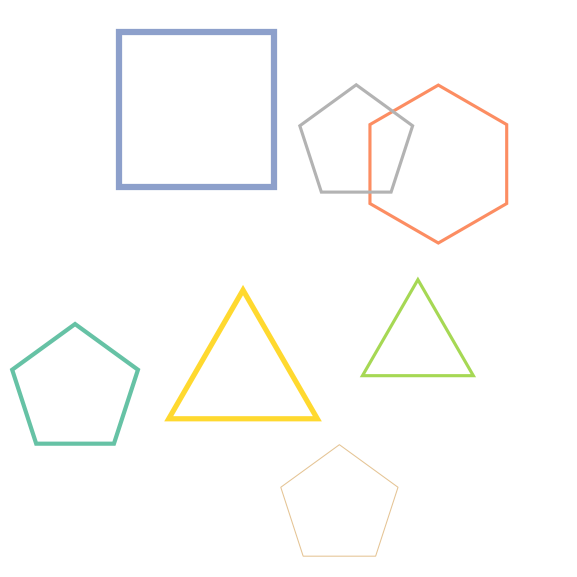[{"shape": "pentagon", "thickness": 2, "radius": 0.57, "center": [0.13, 0.323]}, {"shape": "hexagon", "thickness": 1.5, "radius": 0.68, "center": [0.759, 0.715]}, {"shape": "square", "thickness": 3, "radius": 0.67, "center": [0.34, 0.81]}, {"shape": "triangle", "thickness": 1.5, "radius": 0.55, "center": [0.724, 0.404]}, {"shape": "triangle", "thickness": 2.5, "radius": 0.74, "center": [0.421, 0.348]}, {"shape": "pentagon", "thickness": 0.5, "radius": 0.53, "center": [0.588, 0.122]}, {"shape": "pentagon", "thickness": 1.5, "radius": 0.51, "center": [0.617, 0.75]}]